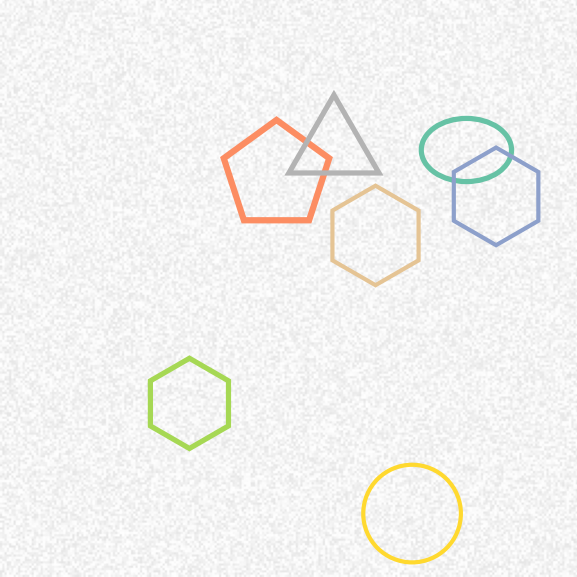[{"shape": "oval", "thickness": 2.5, "radius": 0.39, "center": [0.808, 0.739]}, {"shape": "pentagon", "thickness": 3, "radius": 0.48, "center": [0.479, 0.695]}, {"shape": "hexagon", "thickness": 2, "radius": 0.42, "center": [0.859, 0.659]}, {"shape": "hexagon", "thickness": 2.5, "radius": 0.39, "center": [0.328, 0.301]}, {"shape": "circle", "thickness": 2, "radius": 0.42, "center": [0.714, 0.11]}, {"shape": "hexagon", "thickness": 2, "radius": 0.43, "center": [0.65, 0.591]}, {"shape": "triangle", "thickness": 2.5, "radius": 0.45, "center": [0.578, 0.745]}]